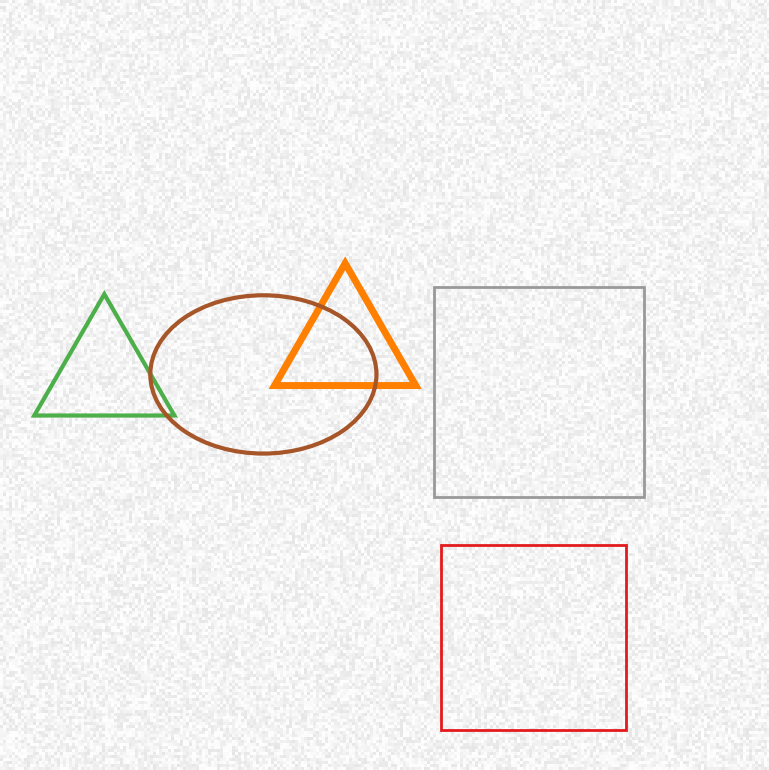[{"shape": "square", "thickness": 1, "radius": 0.6, "center": [0.693, 0.172]}, {"shape": "triangle", "thickness": 1.5, "radius": 0.53, "center": [0.136, 0.513]}, {"shape": "triangle", "thickness": 2.5, "radius": 0.53, "center": [0.448, 0.552]}, {"shape": "oval", "thickness": 1.5, "radius": 0.73, "center": [0.342, 0.514]}, {"shape": "square", "thickness": 1, "radius": 0.68, "center": [0.7, 0.491]}]